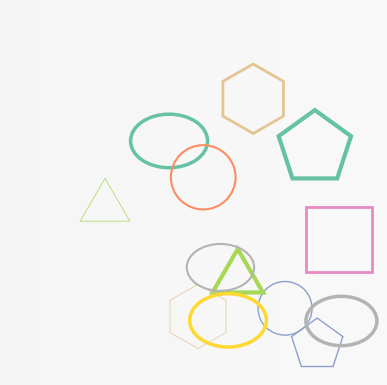[{"shape": "oval", "thickness": 2.5, "radius": 0.5, "center": [0.436, 0.634]}, {"shape": "pentagon", "thickness": 3, "radius": 0.49, "center": [0.812, 0.616]}, {"shape": "circle", "thickness": 1.5, "radius": 0.42, "center": [0.524, 0.539]}, {"shape": "pentagon", "thickness": 1, "radius": 0.35, "center": [0.819, 0.104]}, {"shape": "circle", "thickness": 1, "radius": 0.35, "center": [0.736, 0.199]}, {"shape": "square", "thickness": 2, "radius": 0.42, "center": [0.875, 0.378]}, {"shape": "triangle", "thickness": 3, "radius": 0.38, "center": [0.613, 0.278]}, {"shape": "triangle", "thickness": 0.5, "radius": 0.37, "center": [0.271, 0.463]}, {"shape": "oval", "thickness": 2.5, "radius": 0.49, "center": [0.589, 0.168]}, {"shape": "hexagon", "thickness": 0.5, "radius": 0.42, "center": [0.511, 0.178]}, {"shape": "hexagon", "thickness": 2, "radius": 0.45, "center": [0.653, 0.744]}, {"shape": "oval", "thickness": 2.5, "radius": 0.46, "center": [0.881, 0.166]}, {"shape": "oval", "thickness": 1.5, "radius": 0.43, "center": [0.569, 0.305]}]